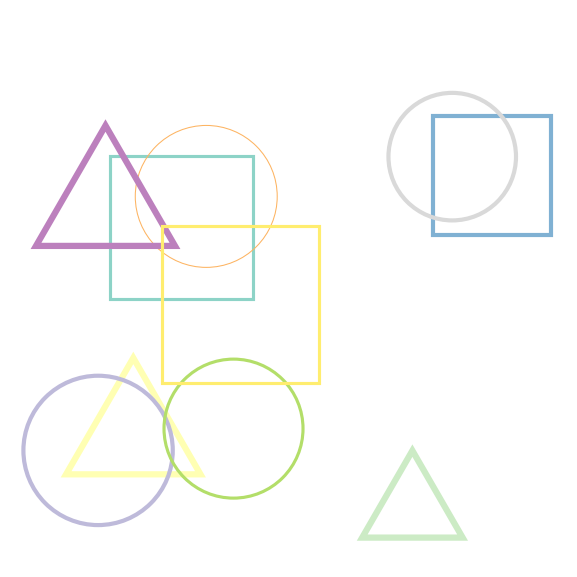[{"shape": "square", "thickness": 1.5, "radius": 0.62, "center": [0.315, 0.604]}, {"shape": "triangle", "thickness": 3, "radius": 0.67, "center": [0.231, 0.245]}, {"shape": "circle", "thickness": 2, "radius": 0.65, "center": [0.17, 0.219]}, {"shape": "square", "thickness": 2, "radius": 0.51, "center": [0.852, 0.695]}, {"shape": "circle", "thickness": 0.5, "radius": 0.61, "center": [0.357, 0.659]}, {"shape": "circle", "thickness": 1.5, "radius": 0.6, "center": [0.404, 0.257]}, {"shape": "circle", "thickness": 2, "radius": 0.55, "center": [0.783, 0.728]}, {"shape": "triangle", "thickness": 3, "radius": 0.69, "center": [0.183, 0.643]}, {"shape": "triangle", "thickness": 3, "radius": 0.5, "center": [0.714, 0.118]}, {"shape": "square", "thickness": 1.5, "radius": 0.68, "center": [0.416, 0.472]}]